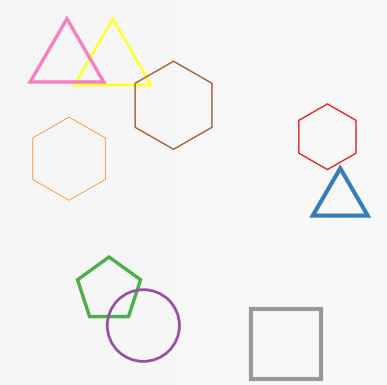[{"shape": "hexagon", "thickness": 1, "radius": 0.43, "center": [0.845, 0.645]}, {"shape": "triangle", "thickness": 3, "radius": 0.41, "center": [0.878, 0.481]}, {"shape": "pentagon", "thickness": 2.5, "radius": 0.43, "center": [0.281, 0.247]}, {"shape": "circle", "thickness": 2, "radius": 0.47, "center": [0.37, 0.154]}, {"shape": "hexagon", "thickness": 0.5, "radius": 0.54, "center": [0.178, 0.588]}, {"shape": "triangle", "thickness": 2, "radius": 0.57, "center": [0.291, 0.836]}, {"shape": "hexagon", "thickness": 1, "radius": 0.57, "center": [0.448, 0.727]}, {"shape": "triangle", "thickness": 2.5, "radius": 0.55, "center": [0.173, 0.842]}, {"shape": "square", "thickness": 3, "radius": 0.46, "center": [0.738, 0.106]}]